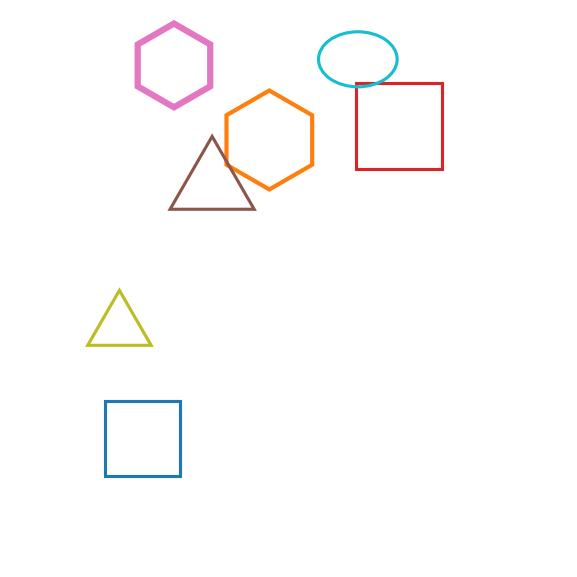[{"shape": "square", "thickness": 1.5, "radius": 0.32, "center": [0.247, 0.24]}, {"shape": "hexagon", "thickness": 2, "radius": 0.43, "center": [0.466, 0.757]}, {"shape": "square", "thickness": 1.5, "radius": 0.37, "center": [0.69, 0.78]}, {"shape": "triangle", "thickness": 1.5, "radius": 0.42, "center": [0.367, 0.679]}, {"shape": "hexagon", "thickness": 3, "radius": 0.36, "center": [0.301, 0.886]}, {"shape": "triangle", "thickness": 1.5, "radius": 0.32, "center": [0.207, 0.433]}, {"shape": "oval", "thickness": 1.5, "radius": 0.34, "center": [0.62, 0.896]}]